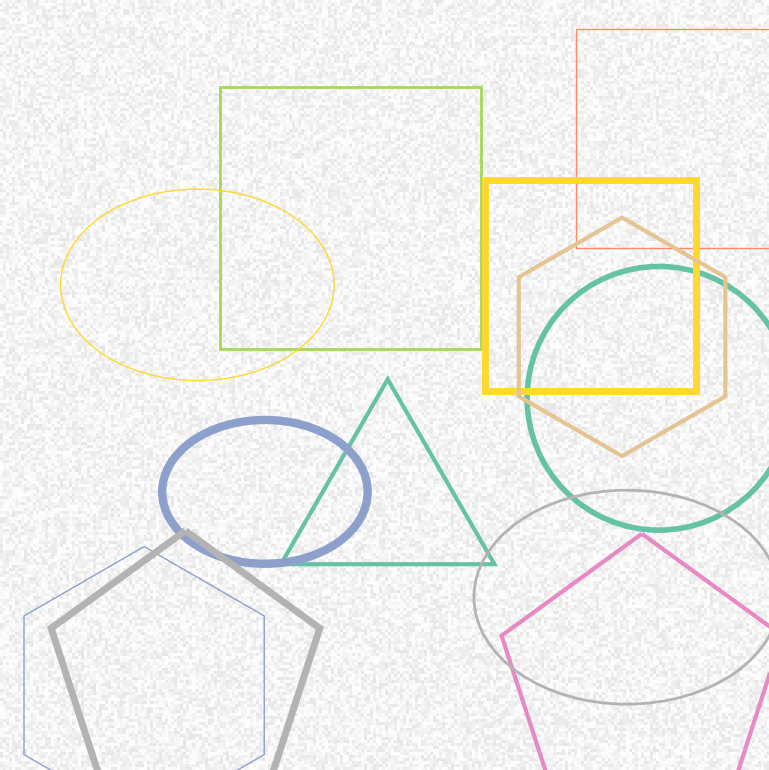[{"shape": "triangle", "thickness": 1.5, "radius": 0.8, "center": [0.503, 0.347]}, {"shape": "circle", "thickness": 2, "radius": 0.86, "center": [0.856, 0.483]}, {"shape": "square", "thickness": 0.5, "radius": 0.71, "center": [0.89, 0.82]}, {"shape": "oval", "thickness": 3, "radius": 0.67, "center": [0.344, 0.361]}, {"shape": "hexagon", "thickness": 0.5, "radius": 0.9, "center": [0.187, 0.11]}, {"shape": "pentagon", "thickness": 1.5, "radius": 0.96, "center": [0.834, 0.115]}, {"shape": "square", "thickness": 1, "radius": 0.85, "center": [0.455, 0.717]}, {"shape": "square", "thickness": 2.5, "radius": 0.69, "center": [0.767, 0.629]}, {"shape": "oval", "thickness": 0.5, "radius": 0.89, "center": [0.256, 0.63]}, {"shape": "hexagon", "thickness": 1.5, "radius": 0.77, "center": [0.808, 0.563]}, {"shape": "pentagon", "thickness": 2.5, "radius": 0.92, "center": [0.241, 0.127]}, {"shape": "oval", "thickness": 1, "radius": 0.99, "center": [0.814, 0.224]}]